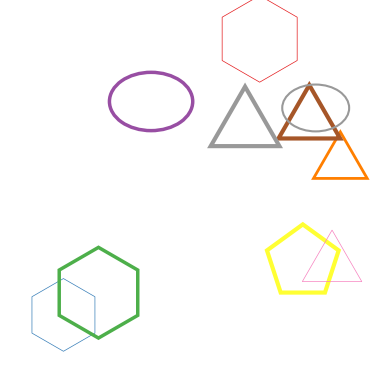[{"shape": "hexagon", "thickness": 0.5, "radius": 0.56, "center": [0.674, 0.899]}, {"shape": "hexagon", "thickness": 0.5, "radius": 0.47, "center": [0.165, 0.182]}, {"shape": "hexagon", "thickness": 2.5, "radius": 0.59, "center": [0.256, 0.24]}, {"shape": "oval", "thickness": 2.5, "radius": 0.54, "center": [0.392, 0.736]}, {"shape": "triangle", "thickness": 2, "radius": 0.4, "center": [0.884, 0.577]}, {"shape": "pentagon", "thickness": 3, "radius": 0.49, "center": [0.787, 0.319]}, {"shape": "triangle", "thickness": 3, "radius": 0.46, "center": [0.803, 0.687]}, {"shape": "triangle", "thickness": 0.5, "radius": 0.45, "center": [0.862, 0.313]}, {"shape": "oval", "thickness": 1.5, "radius": 0.43, "center": [0.82, 0.72]}, {"shape": "triangle", "thickness": 3, "radius": 0.51, "center": [0.636, 0.672]}]